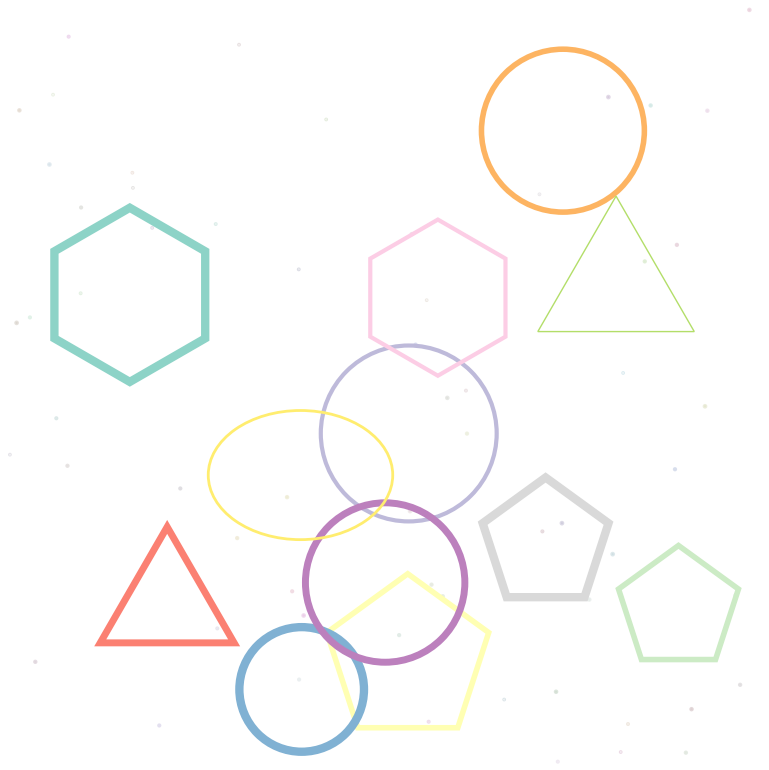[{"shape": "hexagon", "thickness": 3, "radius": 0.57, "center": [0.169, 0.617]}, {"shape": "pentagon", "thickness": 2, "radius": 0.55, "center": [0.53, 0.144]}, {"shape": "circle", "thickness": 1.5, "radius": 0.57, "center": [0.531, 0.437]}, {"shape": "triangle", "thickness": 2.5, "radius": 0.5, "center": [0.217, 0.215]}, {"shape": "circle", "thickness": 3, "radius": 0.4, "center": [0.392, 0.105]}, {"shape": "circle", "thickness": 2, "radius": 0.53, "center": [0.731, 0.83]}, {"shape": "triangle", "thickness": 0.5, "radius": 0.59, "center": [0.8, 0.628]}, {"shape": "hexagon", "thickness": 1.5, "radius": 0.51, "center": [0.569, 0.613]}, {"shape": "pentagon", "thickness": 3, "radius": 0.43, "center": [0.709, 0.294]}, {"shape": "circle", "thickness": 2.5, "radius": 0.52, "center": [0.5, 0.243]}, {"shape": "pentagon", "thickness": 2, "radius": 0.41, "center": [0.881, 0.21]}, {"shape": "oval", "thickness": 1, "radius": 0.6, "center": [0.39, 0.383]}]